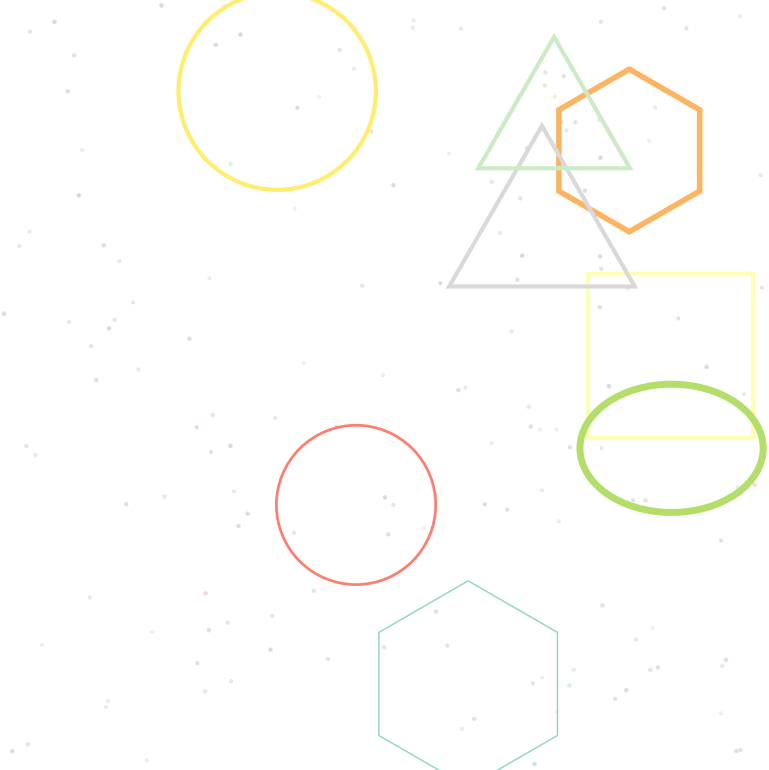[{"shape": "hexagon", "thickness": 0.5, "radius": 0.67, "center": [0.608, 0.112]}, {"shape": "square", "thickness": 1.5, "radius": 0.53, "center": [0.871, 0.538]}, {"shape": "circle", "thickness": 1, "radius": 0.52, "center": [0.462, 0.344]}, {"shape": "hexagon", "thickness": 2, "radius": 0.53, "center": [0.817, 0.805]}, {"shape": "oval", "thickness": 2.5, "radius": 0.59, "center": [0.872, 0.418]}, {"shape": "triangle", "thickness": 1.5, "radius": 0.7, "center": [0.704, 0.697]}, {"shape": "triangle", "thickness": 1.5, "radius": 0.57, "center": [0.72, 0.838]}, {"shape": "circle", "thickness": 1.5, "radius": 0.64, "center": [0.36, 0.882]}]